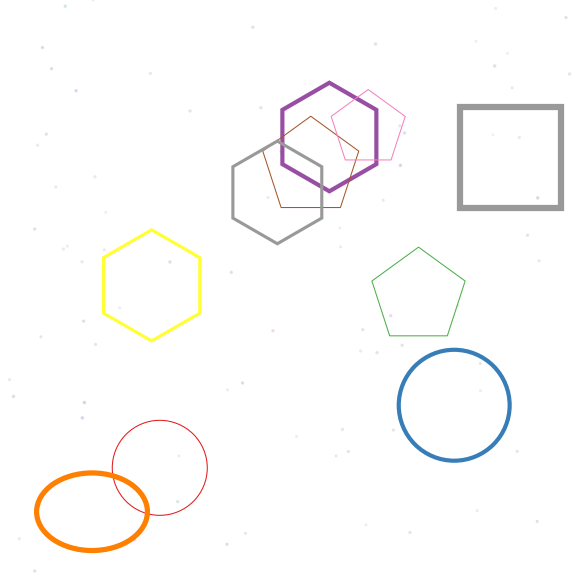[{"shape": "circle", "thickness": 0.5, "radius": 0.41, "center": [0.277, 0.189]}, {"shape": "circle", "thickness": 2, "radius": 0.48, "center": [0.786, 0.297]}, {"shape": "pentagon", "thickness": 0.5, "radius": 0.42, "center": [0.725, 0.486]}, {"shape": "hexagon", "thickness": 2, "radius": 0.47, "center": [0.57, 0.762]}, {"shape": "oval", "thickness": 2.5, "radius": 0.48, "center": [0.159, 0.113]}, {"shape": "hexagon", "thickness": 1.5, "radius": 0.48, "center": [0.263, 0.505]}, {"shape": "pentagon", "thickness": 0.5, "radius": 0.44, "center": [0.538, 0.71]}, {"shape": "pentagon", "thickness": 0.5, "radius": 0.34, "center": [0.638, 0.777]}, {"shape": "hexagon", "thickness": 1.5, "radius": 0.44, "center": [0.48, 0.666]}, {"shape": "square", "thickness": 3, "radius": 0.44, "center": [0.884, 0.727]}]